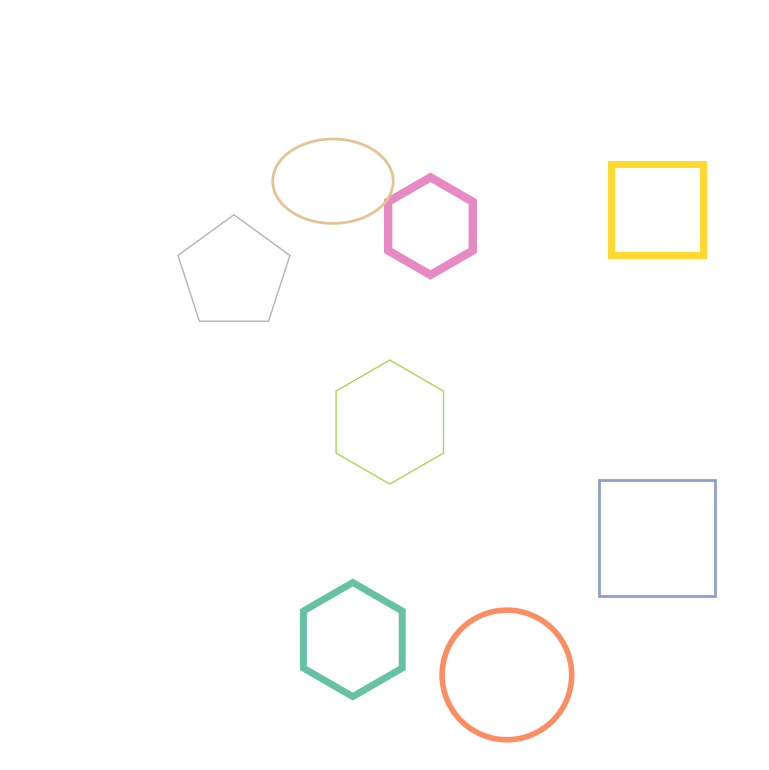[{"shape": "hexagon", "thickness": 2.5, "radius": 0.37, "center": [0.458, 0.169]}, {"shape": "circle", "thickness": 2, "radius": 0.42, "center": [0.658, 0.123]}, {"shape": "square", "thickness": 1, "radius": 0.38, "center": [0.853, 0.302]}, {"shape": "hexagon", "thickness": 3, "radius": 0.32, "center": [0.559, 0.706]}, {"shape": "hexagon", "thickness": 0.5, "radius": 0.4, "center": [0.506, 0.452]}, {"shape": "square", "thickness": 2.5, "radius": 0.3, "center": [0.853, 0.728]}, {"shape": "oval", "thickness": 1, "radius": 0.39, "center": [0.432, 0.765]}, {"shape": "pentagon", "thickness": 0.5, "radius": 0.38, "center": [0.304, 0.645]}]